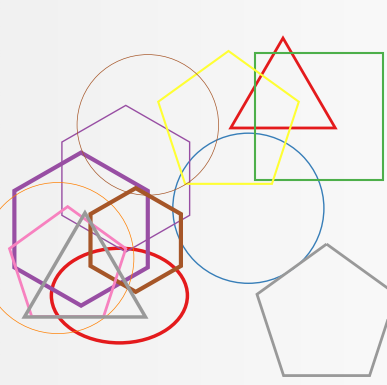[{"shape": "oval", "thickness": 2.5, "radius": 0.88, "center": [0.308, 0.232]}, {"shape": "triangle", "thickness": 2, "radius": 0.78, "center": [0.73, 0.745]}, {"shape": "circle", "thickness": 1, "radius": 0.97, "center": [0.641, 0.459]}, {"shape": "square", "thickness": 1.5, "radius": 0.82, "center": [0.823, 0.697]}, {"shape": "hexagon", "thickness": 3, "radius": 0.99, "center": [0.209, 0.405]}, {"shape": "hexagon", "thickness": 1, "radius": 0.95, "center": [0.325, 0.536]}, {"shape": "circle", "thickness": 0.5, "radius": 0.98, "center": [0.149, 0.33]}, {"shape": "pentagon", "thickness": 1.5, "radius": 0.95, "center": [0.59, 0.677]}, {"shape": "hexagon", "thickness": 3, "radius": 0.67, "center": [0.35, 0.377]}, {"shape": "circle", "thickness": 0.5, "radius": 0.91, "center": [0.381, 0.676]}, {"shape": "pentagon", "thickness": 2, "radius": 0.79, "center": [0.175, 0.306]}, {"shape": "pentagon", "thickness": 2, "radius": 0.94, "center": [0.843, 0.177]}, {"shape": "triangle", "thickness": 2.5, "radius": 0.9, "center": [0.219, 0.267]}]